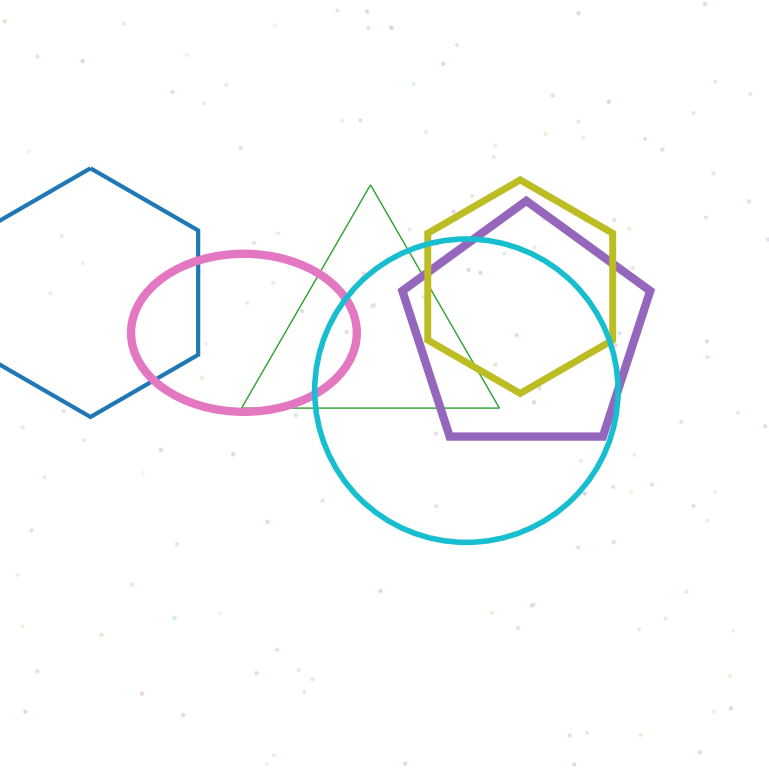[{"shape": "hexagon", "thickness": 1.5, "radius": 0.81, "center": [0.118, 0.62]}, {"shape": "triangle", "thickness": 0.5, "radius": 0.97, "center": [0.481, 0.567]}, {"shape": "pentagon", "thickness": 3, "radius": 0.85, "center": [0.683, 0.57]}, {"shape": "oval", "thickness": 3, "radius": 0.73, "center": [0.317, 0.568]}, {"shape": "hexagon", "thickness": 2.5, "radius": 0.69, "center": [0.676, 0.628]}, {"shape": "circle", "thickness": 2, "radius": 0.98, "center": [0.606, 0.493]}]